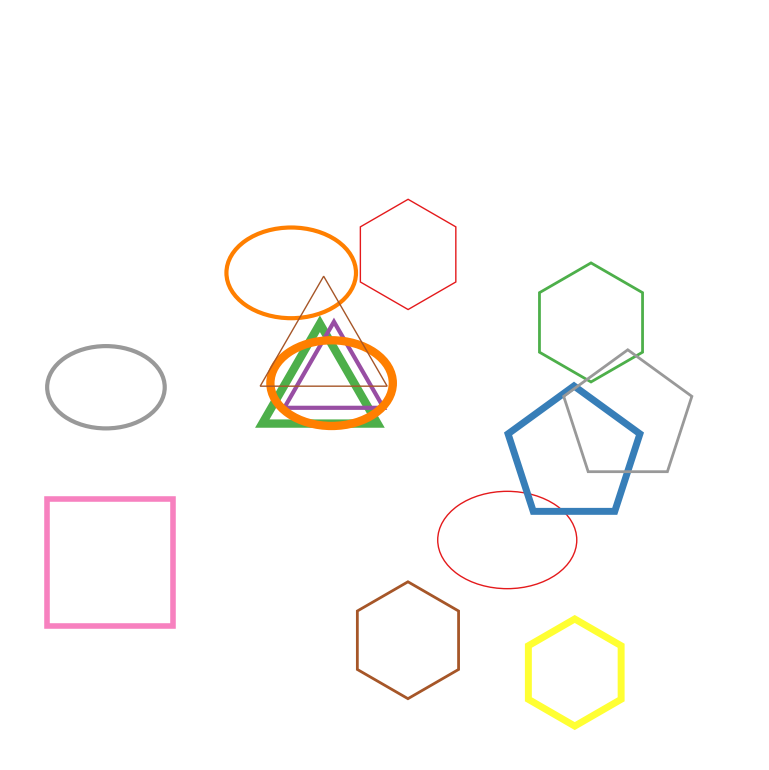[{"shape": "oval", "thickness": 0.5, "radius": 0.45, "center": [0.659, 0.299]}, {"shape": "hexagon", "thickness": 0.5, "radius": 0.36, "center": [0.53, 0.67]}, {"shape": "pentagon", "thickness": 2.5, "radius": 0.45, "center": [0.745, 0.409]}, {"shape": "hexagon", "thickness": 1, "radius": 0.39, "center": [0.768, 0.581]}, {"shape": "triangle", "thickness": 3, "radius": 0.43, "center": [0.415, 0.493]}, {"shape": "triangle", "thickness": 1.5, "radius": 0.37, "center": [0.434, 0.508]}, {"shape": "oval", "thickness": 3, "radius": 0.4, "center": [0.431, 0.502]}, {"shape": "oval", "thickness": 1.5, "radius": 0.42, "center": [0.378, 0.646]}, {"shape": "hexagon", "thickness": 2.5, "radius": 0.35, "center": [0.746, 0.127]}, {"shape": "triangle", "thickness": 0.5, "radius": 0.48, "center": [0.42, 0.546]}, {"shape": "hexagon", "thickness": 1, "radius": 0.38, "center": [0.53, 0.169]}, {"shape": "square", "thickness": 2, "radius": 0.41, "center": [0.143, 0.27]}, {"shape": "pentagon", "thickness": 1, "radius": 0.44, "center": [0.815, 0.458]}, {"shape": "oval", "thickness": 1.5, "radius": 0.38, "center": [0.138, 0.497]}]